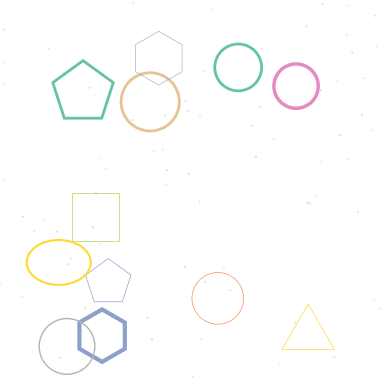[{"shape": "circle", "thickness": 2, "radius": 0.3, "center": [0.619, 0.825]}, {"shape": "pentagon", "thickness": 2, "radius": 0.41, "center": [0.216, 0.76]}, {"shape": "circle", "thickness": 0.5, "radius": 0.34, "center": [0.566, 0.225]}, {"shape": "pentagon", "thickness": 0.5, "radius": 0.31, "center": [0.281, 0.266]}, {"shape": "hexagon", "thickness": 3, "radius": 0.34, "center": [0.265, 0.128]}, {"shape": "circle", "thickness": 2.5, "radius": 0.29, "center": [0.769, 0.776]}, {"shape": "square", "thickness": 0.5, "radius": 0.31, "center": [0.248, 0.436]}, {"shape": "oval", "thickness": 1.5, "radius": 0.42, "center": [0.153, 0.318]}, {"shape": "triangle", "thickness": 0.5, "radius": 0.39, "center": [0.801, 0.131]}, {"shape": "circle", "thickness": 2, "radius": 0.38, "center": [0.39, 0.735]}, {"shape": "hexagon", "thickness": 0.5, "radius": 0.35, "center": [0.412, 0.849]}, {"shape": "circle", "thickness": 1, "radius": 0.36, "center": [0.174, 0.1]}]